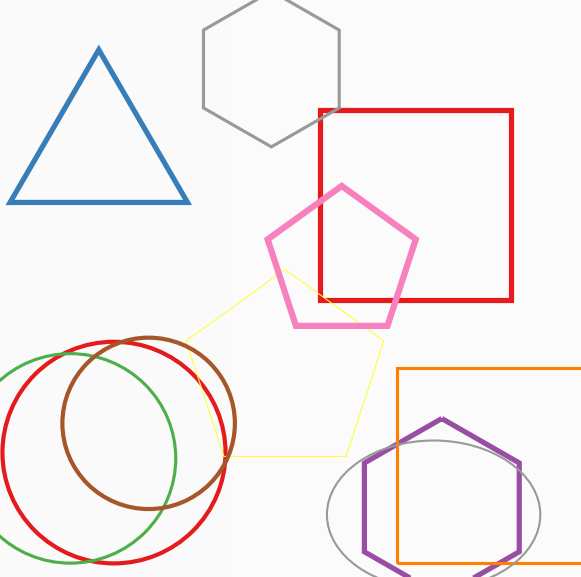[{"shape": "circle", "thickness": 2, "radius": 0.96, "center": [0.196, 0.215]}, {"shape": "square", "thickness": 2.5, "radius": 0.82, "center": [0.715, 0.645]}, {"shape": "triangle", "thickness": 2.5, "radius": 0.88, "center": [0.17, 0.737]}, {"shape": "circle", "thickness": 1.5, "radius": 0.91, "center": [0.121, 0.205]}, {"shape": "hexagon", "thickness": 2.5, "radius": 0.77, "center": [0.76, 0.121]}, {"shape": "square", "thickness": 1.5, "radius": 0.84, "center": [0.852, 0.193]}, {"shape": "pentagon", "thickness": 0.5, "radius": 0.89, "center": [0.49, 0.354]}, {"shape": "circle", "thickness": 2, "radius": 0.74, "center": [0.256, 0.266]}, {"shape": "pentagon", "thickness": 3, "radius": 0.67, "center": [0.588, 0.543]}, {"shape": "hexagon", "thickness": 1.5, "radius": 0.67, "center": [0.467, 0.88]}, {"shape": "oval", "thickness": 1, "radius": 0.92, "center": [0.746, 0.108]}]